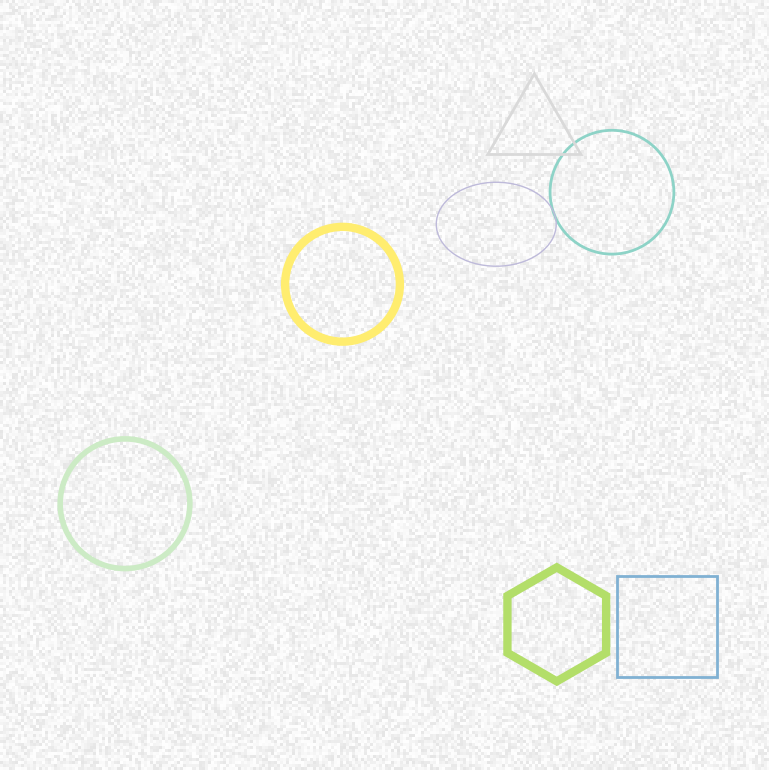[{"shape": "circle", "thickness": 1, "radius": 0.4, "center": [0.795, 0.75]}, {"shape": "oval", "thickness": 0.5, "radius": 0.39, "center": [0.644, 0.709]}, {"shape": "square", "thickness": 1, "radius": 0.33, "center": [0.866, 0.186]}, {"shape": "hexagon", "thickness": 3, "radius": 0.37, "center": [0.723, 0.189]}, {"shape": "triangle", "thickness": 1, "radius": 0.35, "center": [0.694, 0.834]}, {"shape": "circle", "thickness": 2, "radius": 0.42, "center": [0.162, 0.346]}, {"shape": "circle", "thickness": 3, "radius": 0.37, "center": [0.445, 0.631]}]